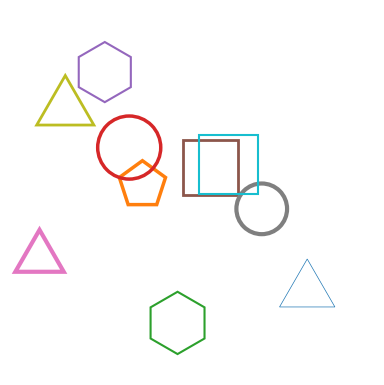[{"shape": "triangle", "thickness": 0.5, "radius": 0.42, "center": [0.798, 0.244]}, {"shape": "pentagon", "thickness": 2.5, "radius": 0.32, "center": [0.37, 0.52]}, {"shape": "hexagon", "thickness": 1.5, "radius": 0.4, "center": [0.461, 0.161]}, {"shape": "circle", "thickness": 2.5, "radius": 0.41, "center": [0.336, 0.617]}, {"shape": "hexagon", "thickness": 1.5, "radius": 0.39, "center": [0.272, 0.813]}, {"shape": "square", "thickness": 2, "radius": 0.36, "center": [0.548, 0.565]}, {"shape": "triangle", "thickness": 3, "radius": 0.36, "center": [0.103, 0.33]}, {"shape": "circle", "thickness": 3, "radius": 0.33, "center": [0.68, 0.458]}, {"shape": "triangle", "thickness": 2, "radius": 0.43, "center": [0.17, 0.718]}, {"shape": "square", "thickness": 1.5, "radius": 0.38, "center": [0.594, 0.572]}]